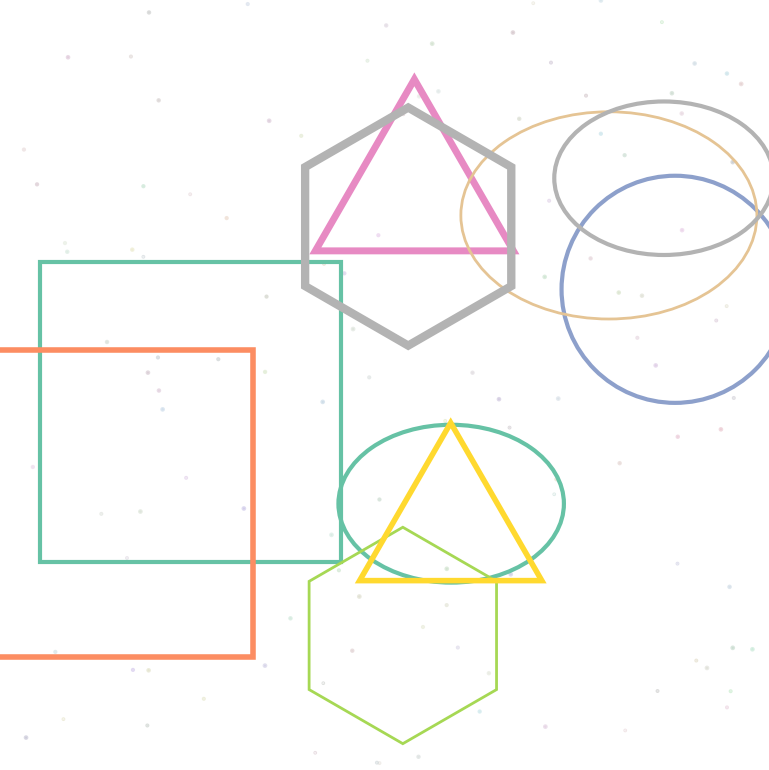[{"shape": "oval", "thickness": 1.5, "radius": 0.73, "center": [0.586, 0.346]}, {"shape": "square", "thickness": 1.5, "radius": 0.98, "center": [0.247, 0.465]}, {"shape": "square", "thickness": 2, "radius": 1.0, "center": [0.129, 0.346]}, {"shape": "circle", "thickness": 1.5, "radius": 0.74, "center": [0.877, 0.624]}, {"shape": "triangle", "thickness": 2.5, "radius": 0.74, "center": [0.538, 0.748]}, {"shape": "hexagon", "thickness": 1, "radius": 0.7, "center": [0.523, 0.175]}, {"shape": "triangle", "thickness": 2, "radius": 0.68, "center": [0.585, 0.314]}, {"shape": "oval", "thickness": 1, "radius": 0.96, "center": [0.791, 0.72]}, {"shape": "oval", "thickness": 1.5, "radius": 0.71, "center": [0.862, 0.769]}, {"shape": "hexagon", "thickness": 3, "radius": 0.77, "center": [0.53, 0.706]}]